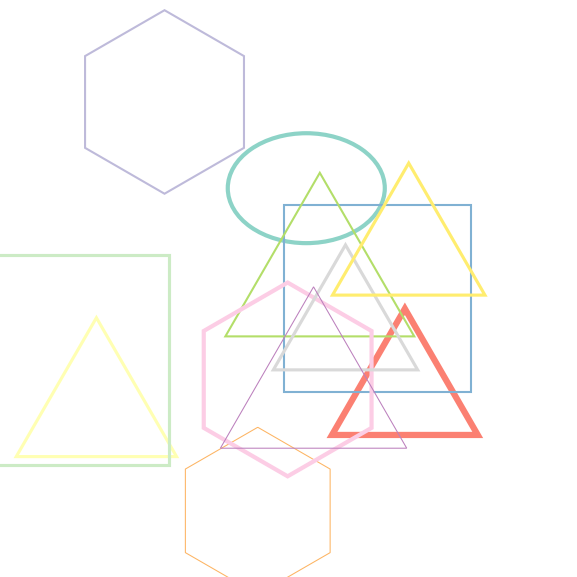[{"shape": "oval", "thickness": 2, "radius": 0.68, "center": [0.53, 0.673]}, {"shape": "triangle", "thickness": 1.5, "radius": 0.8, "center": [0.167, 0.289]}, {"shape": "hexagon", "thickness": 1, "radius": 0.79, "center": [0.285, 0.823]}, {"shape": "triangle", "thickness": 3, "radius": 0.73, "center": [0.701, 0.319]}, {"shape": "square", "thickness": 1, "radius": 0.81, "center": [0.654, 0.483]}, {"shape": "hexagon", "thickness": 0.5, "radius": 0.72, "center": [0.446, 0.115]}, {"shape": "triangle", "thickness": 1, "radius": 0.94, "center": [0.554, 0.511]}, {"shape": "hexagon", "thickness": 2, "radius": 0.84, "center": [0.498, 0.342]}, {"shape": "triangle", "thickness": 1.5, "radius": 0.72, "center": [0.598, 0.431]}, {"shape": "triangle", "thickness": 0.5, "radius": 0.93, "center": [0.543, 0.316]}, {"shape": "square", "thickness": 1.5, "radius": 0.91, "center": [0.11, 0.375]}, {"shape": "triangle", "thickness": 1.5, "radius": 0.76, "center": [0.708, 0.564]}]